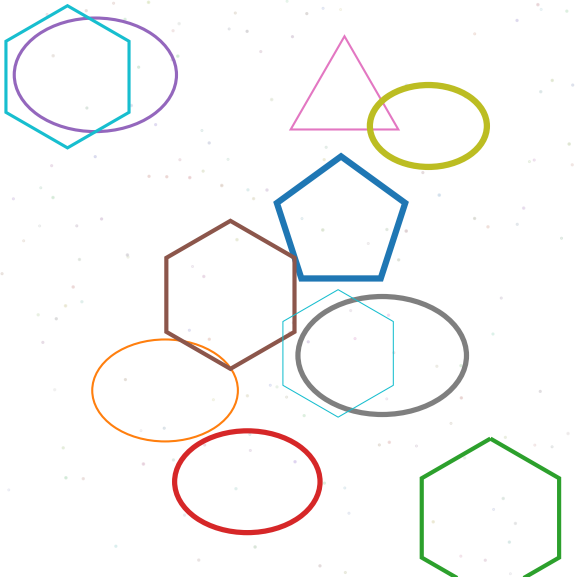[{"shape": "pentagon", "thickness": 3, "radius": 0.58, "center": [0.591, 0.611]}, {"shape": "oval", "thickness": 1, "radius": 0.63, "center": [0.286, 0.323]}, {"shape": "hexagon", "thickness": 2, "radius": 0.69, "center": [0.849, 0.102]}, {"shape": "oval", "thickness": 2.5, "radius": 0.63, "center": [0.428, 0.165]}, {"shape": "oval", "thickness": 1.5, "radius": 0.7, "center": [0.165, 0.87]}, {"shape": "hexagon", "thickness": 2, "radius": 0.64, "center": [0.399, 0.489]}, {"shape": "triangle", "thickness": 1, "radius": 0.54, "center": [0.597, 0.829]}, {"shape": "oval", "thickness": 2.5, "radius": 0.73, "center": [0.662, 0.384]}, {"shape": "oval", "thickness": 3, "radius": 0.51, "center": [0.742, 0.781]}, {"shape": "hexagon", "thickness": 0.5, "radius": 0.55, "center": [0.585, 0.387]}, {"shape": "hexagon", "thickness": 1.5, "radius": 0.62, "center": [0.117, 0.866]}]